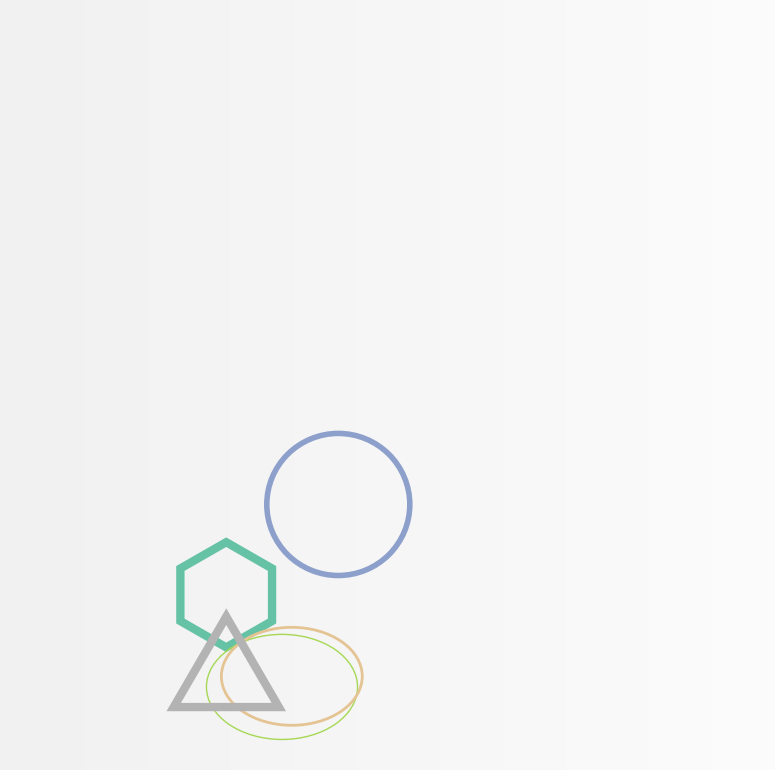[{"shape": "hexagon", "thickness": 3, "radius": 0.34, "center": [0.292, 0.228]}, {"shape": "circle", "thickness": 2, "radius": 0.46, "center": [0.437, 0.345]}, {"shape": "oval", "thickness": 0.5, "radius": 0.49, "center": [0.364, 0.108]}, {"shape": "oval", "thickness": 1, "radius": 0.45, "center": [0.377, 0.122]}, {"shape": "triangle", "thickness": 3, "radius": 0.39, "center": [0.292, 0.121]}]